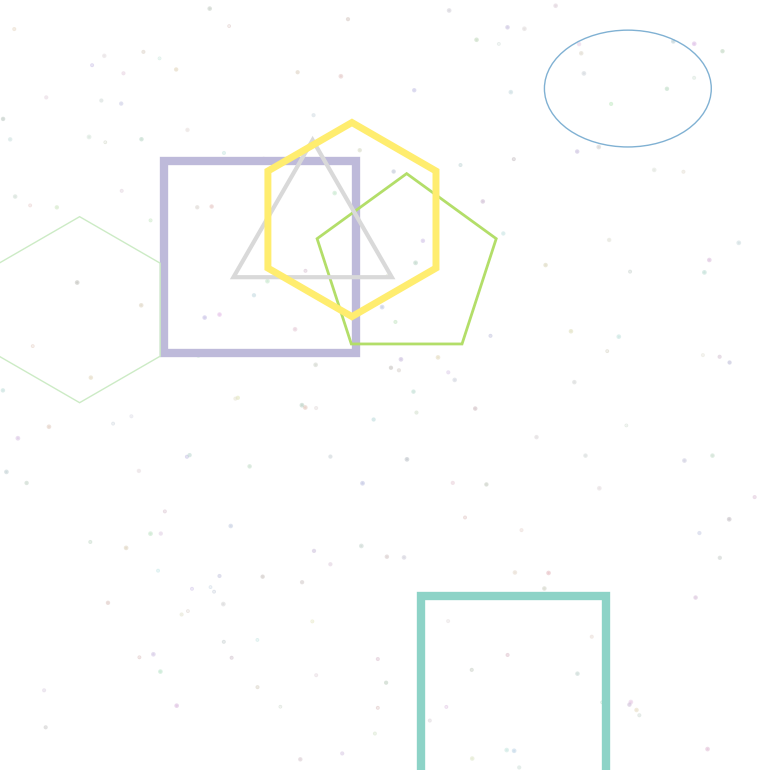[{"shape": "square", "thickness": 3, "radius": 0.6, "center": [0.667, 0.105]}, {"shape": "square", "thickness": 3, "radius": 0.62, "center": [0.338, 0.666]}, {"shape": "oval", "thickness": 0.5, "radius": 0.54, "center": [0.815, 0.885]}, {"shape": "pentagon", "thickness": 1, "radius": 0.61, "center": [0.528, 0.652]}, {"shape": "triangle", "thickness": 1.5, "radius": 0.59, "center": [0.406, 0.699]}, {"shape": "hexagon", "thickness": 0.5, "radius": 0.6, "center": [0.103, 0.598]}, {"shape": "hexagon", "thickness": 2.5, "radius": 0.63, "center": [0.457, 0.715]}]